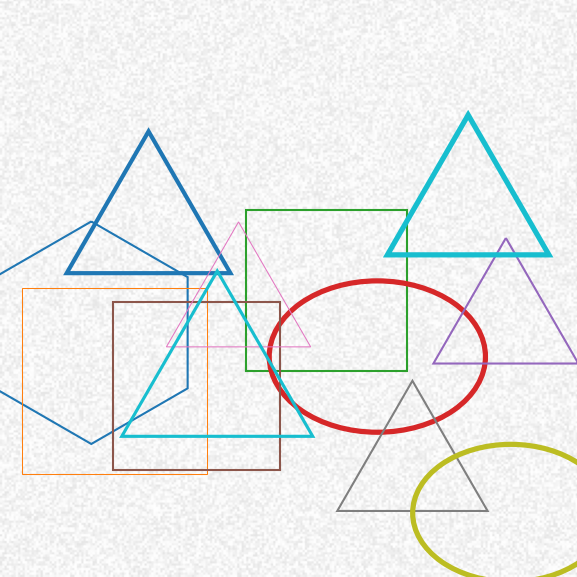[{"shape": "hexagon", "thickness": 1, "radius": 0.96, "center": [0.158, 0.423]}, {"shape": "triangle", "thickness": 2, "radius": 0.82, "center": [0.257, 0.608]}, {"shape": "square", "thickness": 0.5, "radius": 0.8, "center": [0.198, 0.339]}, {"shape": "square", "thickness": 1, "radius": 0.7, "center": [0.565, 0.495]}, {"shape": "oval", "thickness": 2.5, "radius": 0.94, "center": [0.653, 0.382]}, {"shape": "triangle", "thickness": 1, "radius": 0.72, "center": [0.876, 0.442]}, {"shape": "square", "thickness": 1, "radius": 0.72, "center": [0.34, 0.331]}, {"shape": "triangle", "thickness": 0.5, "radius": 0.72, "center": [0.413, 0.471]}, {"shape": "triangle", "thickness": 1, "radius": 0.75, "center": [0.714, 0.189]}, {"shape": "oval", "thickness": 2.5, "radius": 0.85, "center": [0.885, 0.111]}, {"shape": "triangle", "thickness": 2.5, "radius": 0.81, "center": [0.811, 0.639]}, {"shape": "triangle", "thickness": 1.5, "radius": 0.95, "center": [0.376, 0.339]}]